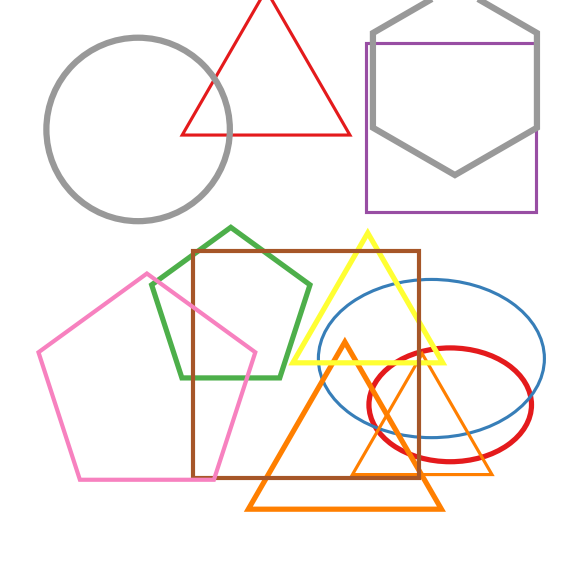[{"shape": "oval", "thickness": 2.5, "radius": 0.7, "center": [0.78, 0.298]}, {"shape": "triangle", "thickness": 1.5, "radius": 0.84, "center": [0.461, 0.849]}, {"shape": "oval", "thickness": 1.5, "radius": 0.98, "center": [0.747, 0.378]}, {"shape": "pentagon", "thickness": 2.5, "radius": 0.72, "center": [0.4, 0.461]}, {"shape": "square", "thickness": 1.5, "radius": 0.73, "center": [0.781, 0.779]}, {"shape": "triangle", "thickness": 2.5, "radius": 0.97, "center": [0.597, 0.214]}, {"shape": "triangle", "thickness": 1.5, "radius": 0.7, "center": [0.731, 0.247]}, {"shape": "triangle", "thickness": 2.5, "radius": 0.75, "center": [0.637, 0.446]}, {"shape": "square", "thickness": 2, "radius": 0.98, "center": [0.53, 0.368]}, {"shape": "pentagon", "thickness": 2, "radius": 0.99, "center": [0.254, 0.328]}, {"shape": "circle", "thickness": 3, "radius": 0.79, "center": [0.239, 0.775]}, {"shape": "hexagon", "thickness": 3, "radius": 0.82, "center": [0.788, 0.86]}]